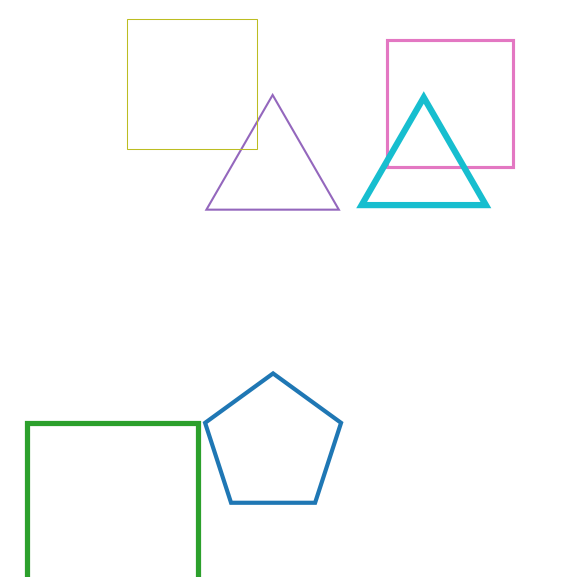[{"shape": "pentagon", "thickness": 2, "radius": 0.62, "center": [0.473, 0.229]}, {"shape": "square", "thickness": 2.5, "radius": 0.74, "center": [0.195, 0.119]}, {"shape": "triangle", "thickness": 1, "radius": 0.66, "center": [0.472, 0.702]}, {"shape": "square", "thickness": 1.5, "radius": 0.55, "center": [0.779, 0.819]}, {"shape": "square", "thickness": 0.5, "radius": 0.56, "center": [0.332, 0.854]}, {"shape": "triangle", "thickness": 3, "radius": 0.62, "center": [0.734, 0.706]}]